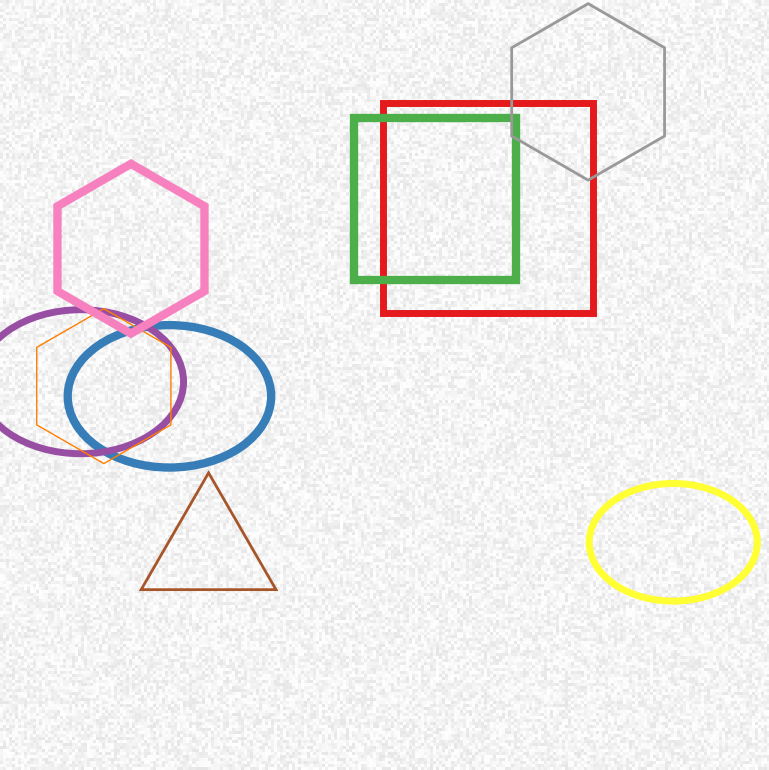[{"shape": "square", "thickness": 2.5, "radius": 0.68, "center": [0.634, 0.73]}, {"shape": "oval", "thickness": 3, "radius": 0.66, "center": [0.22, 0.485]}, {"shape": "square", "thickness": 3, "radius": 0.53, "center": [0.565, 0.741]}, {"shape": "oval", "thickness": 2.5, "radius": 0.67, "center": [0.105, 0.504]}, {"shape": "hexagon", "thickness": 0.5, "radius": 0.5, "center": [0.135, 0.499]}, {"shape": "oval", "thickness": 2.5, "radius": 0.55, "center": [0.874, 0.296]}, {"shape": "triangle", "thickness": 1, "radius": 0.51, "center": [0.271, 0.285]}, {"shape": "hexagon", "thickness": 3, "radius": 0.55, "center": [0.17, 0.677]}, {"shape": "hexagon", "thickness": 1, "radius": 0.57, "center": [0.764, 0.881]}]